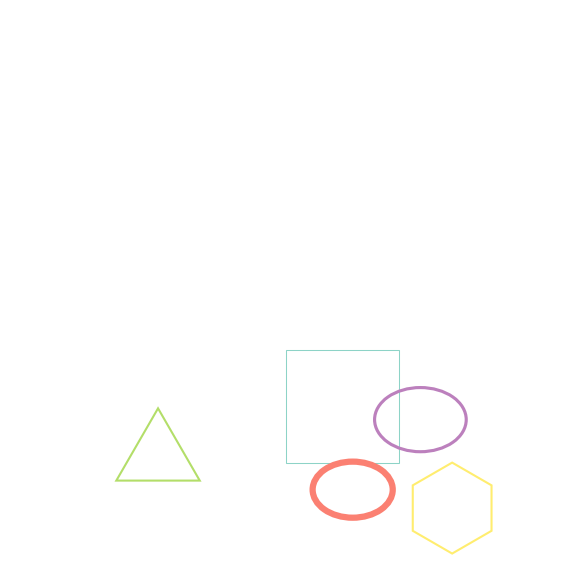[{"shape": "square", "thickness": 0.5, "radius": 0.49, "center": [0.593, 0.296]}, {"shape": "oval", "thickness": 3, "radius": 0.35, "center": [0.611, 0.151]}, {"shape": "triangle", "thickness": 1, "radius": 0.42, "center": [0.274, 0.209]}, {"shape": "oval", "thickness": 1.5, "radius": 0.4, "center": [0.728, 0.272]}, {"shape": "hexagon", "thickness": 1, "radius": 0.39, "center": [0.783, 0.119]}]